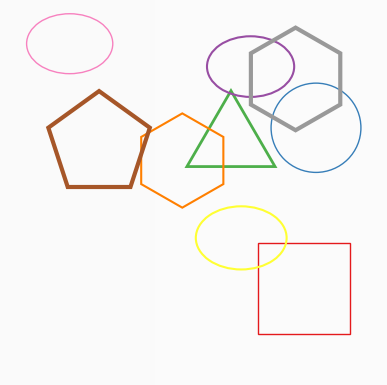[{"shape": "square", "thickness": 1, "radius": 0.59, "center": [0.785, 0.25]}, {"shape": "circle", "thickness": 1, "radius": 0.58, "center": [0.815, 0.668]}, {"shape": "triangle", "thickness": 2, "radius": 0.66, "center": [0.596, 0.633]}, {"shape": "oval", "thickness": 1.5, "radius": 0.56, "center": [0.647, 0.827]}, {"shape": "hexagon", "thickness": 1.5, "radius": 0.61, "center": [0.47, 0.583]}, {"shape": "oval", "thickness": 1.5, "radius": 0.59, "center": [0.622, 0.382]}, {"shape": "pentagon", "thickness": 3, "radius": 0.69, "center": [0.256, 0.626]}, {"shape": "oval", "thickness": 1, "radius": 0.56, "center": [0.18, 0.886]}, {"shape": "hexagon", "thickness": 3, "radius": 0.67, "center": [0.763, 0.795]}]